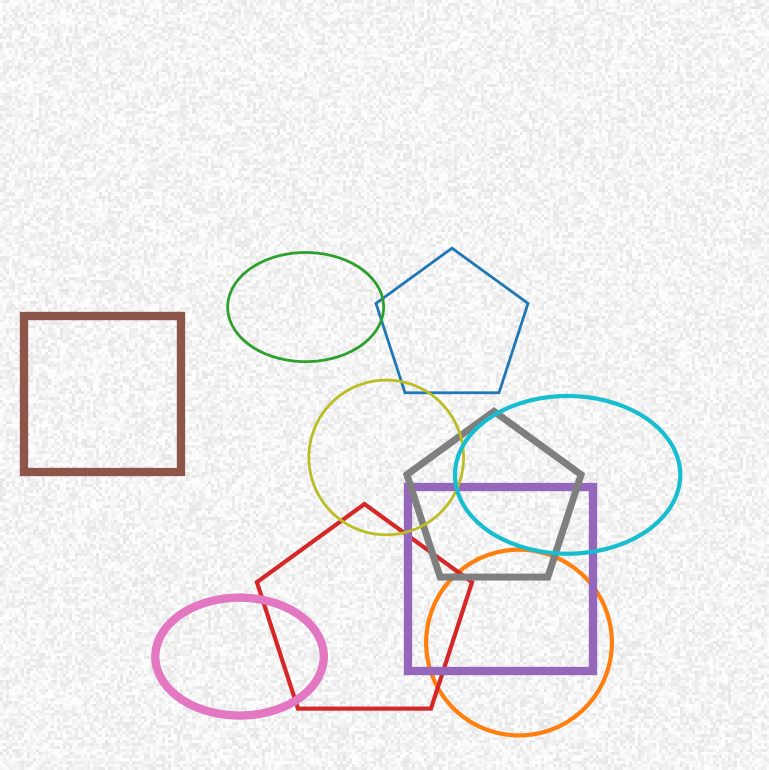[{"shape": "pentagon", "thickness": 1, "radius": 0.52, "center": [0.587, 0.574]}, {"shape": "circle", "thickness": 1.5, "radius": 0.6, "center": [0.674, 0.166]}, {"shape": "oval", "thickness": 1, "radius": 0.51, "center": [0.397, 0.601]}, {"shape": "pentagon", "thickness": 1.5, "radius": 0.73, "center": [0.473, 0.199]}, {"shape": "square", "thickness": 3, "radius": 0.6, "center": [0.65, 0.248]}, {"shape": "square", "thickness": 3, "radius": 0.51, "center": [0.133, 0.488]}, {"shape": "oval", "thickness": 3, "radius": 0.55, "center": [0.311, 0.147]}, {"shape": "pentagon", "thickness": 2.5, "radius": 0.59, "center": [0.642, 0.347]}, {"shape": "circle", "thickness": 1, "radius": 0.5, "center": [0.502, 0.406]}, {"shape": "oval", "thickness": 1.5, "radius": 0.73, "center": [0.737, 0.383]}]